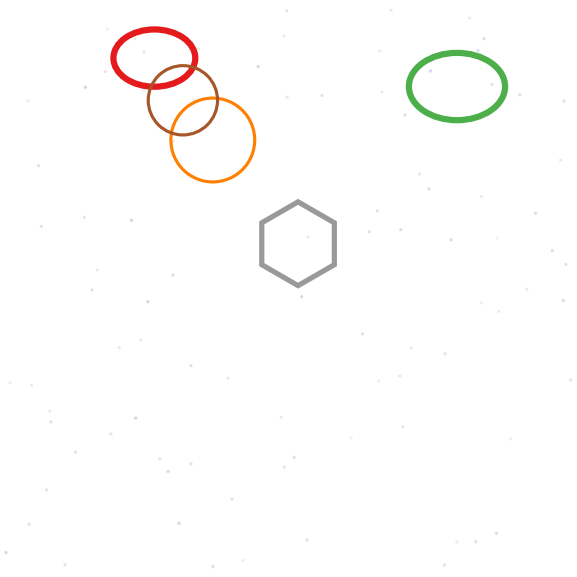[{"shape": "oval", "thickness": 3, "radius": 0.35, "center": [0.267, 0.899]}, {"shape": "oval", "thickness": 3, "radius": 0.42, "center": [0.791, 0.849]}, {"shape": "circle", "thickness": 1.5, "radius": 0.36, "center": [0.368, 0.757]}, {"shape": "circle", "thickness": 1.5, "radius": 0.3, "center": [0.317, 0.825]}, {"shape": "hexagon", "thickness": 2.5, "radius": 0.36, "center": [0.516, 0.577]}]